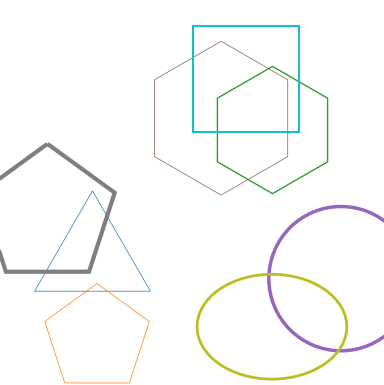[{"shape": "triangle", "thickness": 0.5, "radius": 0.87, "center": [0.24, 0.33]}, {"shape": "pentagon", "thickness": 0.5, "radius": 0.71, "center": [0.252, 0.121]}, {"shape": "hexagon", "thickness": 1, "radius": 0.83, "center": [0.708, 0.662]}, {"shape": "circle", "thickness": 2.5, "radius": 0.94, "center": [0.886, 0.276]}, {"shape": "hexagon", "thickness": 0.5, "radius": 1.0, "center": [0.574, 0.693]}, {"shape": "pentagon", "thickness": 3, "radius": 0.92, "center": [0.123, 0.443]}, {"shape": "oval", "thickness": 2, "radius": 0.97, "center": [0.706, 0.151]}, {"shape": "square", "thickness": 1.5, "radius": 0.69, "center": [0.64, 0.795]}]